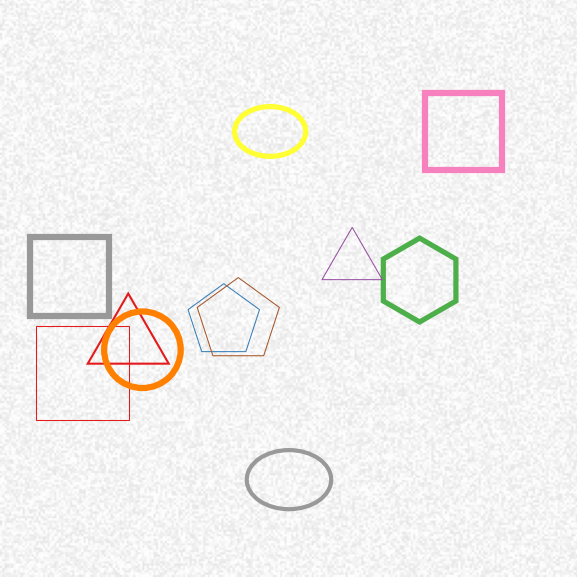[{"shape": "triangle", "thickness": 1, "radius": 0.4, "center": [0.222, 0.41]}, {"shape": "square", "thickness": 0.5, "radius": 0.41, "center": [0.143, 0.354]}, {"shape": "pentagon", "thickness": 0.5, "radius": 0.33, "center": [0.387, 0.443]}, {"shape": "hexagon", "thickness": 2.5, "radius": 0.36, "center": [0.727, 0.514]}, {"shape": "triangle", "thickness": 0.5, "radius": 0.3, "center": [0.61, 0.545]}, {"shape": "circle", "thickness": 3, "radius": 0.33, "center": [0.247, 0.394]}, {"shape": "oval", "thickness": 2.5, "radius": 0.31, "center": [0.468, 0.771]}, {"shape": "pentagon", "thickness": 0.5, "radius": 0.37, "center": [0.413, 0.444]}, {"shape": "square", "thickness": 3, "radius": 0.33, "center": [0.803, 0.772]}, {"shape": "oval", "thickness": 2, "radius": 0.37, "center": [0.5, 0.169]}, {"shape": "square", "thickness": 3, "radius": 0.34, "center": [0.12, 0.52]}]